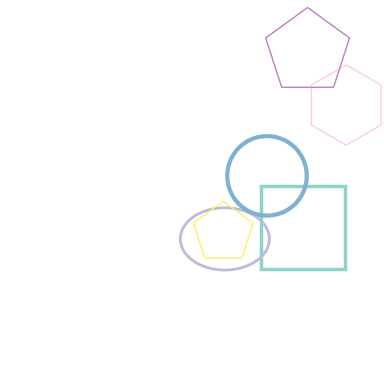[{"shape": "square", "thickness": 2.5, "radius": 0.54, "center": [0.787, 0.409]}, {"shape": "oval", "thickness": 2, "radius": 0.58, "center": [0.584, 0.379]}, {"shape": "circle", "thickness": 3, "radius": 0.52, "center": [0.694, 0.543]}, {"shape": "hexagon", "thickness": 1, "radius": 0.52, "center": [0.899, 0.727]}, {"shape": "pentagon", "thickness": 1, "radius": 0.57, "center": [0.799, 0.866]}, {"shape": "pentagon", "thickness": 1, "radius": 0.41, "center": [0.58, 0.396]}]